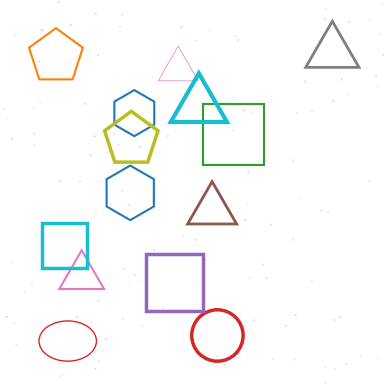[{"shape": "hexagon", "thickness": 1.5, "radius": 0.3, "center": [0.349, 0.706]}, {"shape": "hexagon", "thickness": 1.5, "radius": 0.35, "center": [0.338, 0.499]}, {"shape": "pentagon", "thickness": 1.5, "radius": 0.37, "center": [0.145, 0.853]}, {"shape": "square", "thickness": 1.5, "radius": 0.39, "center": [0.606, 0.65]}, {"shape": "oval", "thickness": 1, "radius": 0.37, "center": [0.176, 0.114]}, {"shape": "circle", "thickness": 2.5, "radius": 0.33, "center": [0.565, 0.129]}, {"shape": "square", "thickness": 2.5, "radius": 0.37, "center": [0.453, 0.266]}, {"shape": "triangle", "thickness": 2, "radius": 0.37, "center": [0.551, 0.455]}, {"shape": "triangle", "thickness": 0.5, "radius": 0.3, "center": [0.463, 0.82]}, {"shape": "triangle", "thickness": 1.5, "radius": 0.34, "center": [0.212, 0.283]}, {"shape": "triangle", "thickness": 2, "radius": 0.4, "center": [0.863, 0.865]}, {"shape": "pentagon", "thickness": 2.5, "radius": 0.36, "center": [0.341, 0.638]}, {"shape": "triangle", "thickness": 3, "radius": 0.42, "center": [0.517, 0.725]}, {"shape": "square", "thickness": 2.5, "radius": 0.29, "center": [0.168, 0.362]}]